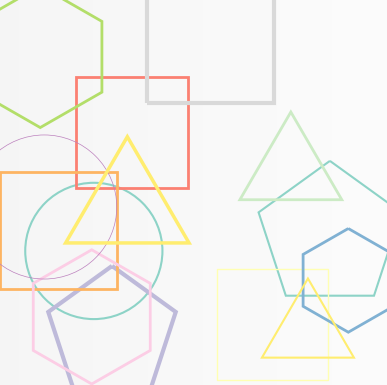[{"shape": "circle", "thickness": 1.5, "radius": 0.89, "center": [0.242, 0.348]}, {"shape": "pentagon", "thickness": 1.5, "radius": 0.97, "center": [0.851, 0.389]}, {"shape": "square", "thickness": 1, "radius": 0.72, "center": [0.702, 0.157]}, {"shape": "pentagon", "thickness": 3, "radius": 0.86, "center": [0.289, 0.136]}, {"shape": "square", "thickness": 2, "radius": 0.72, "center": [0.34, 0.657]}, {"shape": "hexagon", "thickness": 2, "radius": 0.67, "center": [0.899, 0.272]}, {"shape": "square", "thickness": 2, "radius": 0.76, "center": [0.152, 0.402]}, {"shape": "hexagon", "thickness": 2, "radius": 0.92, "center": [0.104, 0.852]}, {"shape": "hexagon", "thickness": 2, "radius": 0.87, "center": [0.237, 0.177]}, {"shape": "square", "thickness": 3, "radius": 0.82, "center": [0.544, 0.897]}, {"shape": "circle", "thickness": 0.5, "radius": 0.94, "center": [0.114, 0.462]}, {"shape": "triangle", "thickness": 2, "radius": 0.76, "center": [0.751, 0.557]}, {"shape": "triangle", "thickness": 1.5, "radius": 0.69, "center": [0.795, 0.14]}, {"shape": "triangle", "thickness": 2.5, "radius": 0.92, "center": [0.329, 0.461]}]